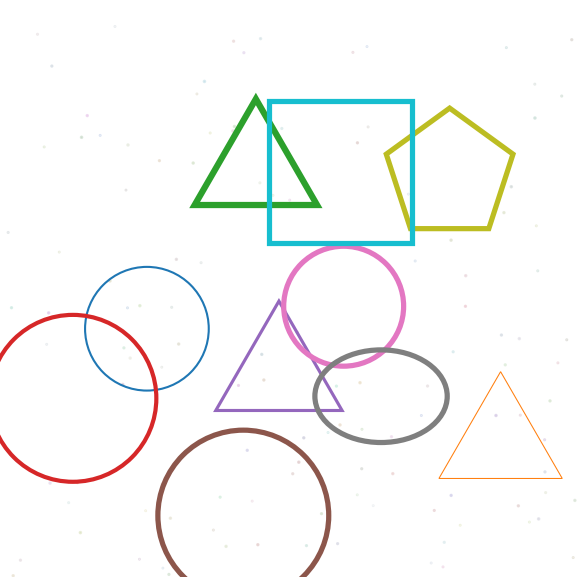[{"shape": "circle", "thickness": 1, "radius": 0.54, "center": [0.254, 0.43]}, {"shape": "triangle", "thickness": 0.5, "radius": 0.62, "center": [0.867, 0.232]}, {"shape": "triangle", "thickness": 3, "radius": 0.61, "center": [0.443, 0.705]}, {"shape": "circle", "thickness": 2, "radius": 0.72, "center": [0.126, 0.309]}, {"shape": "triangle", "thickness": 1.5, "radius": 0.63, "center": [0.483, 0.351]}, {"shape": "circle", "thickness": 2.5, "radius": 0.74, "center": [0.421, 0.106]}, {"shape": "circle", "thickness": 2.5, "radius": 0.52, "center": [0.595, 0.469]}, {"shape": "oval", "thickness": 2.5, "radius": 0.57, "center": [0.66, 0.313]}, {"shape": "pentagon", "thickness": 2.5, "radius": 0.58, "center": [0.779, 0.697]}, {"shape": "square", "thickness": 2.5, "radius": 0.62, "center": [0.59, 0.702]}]